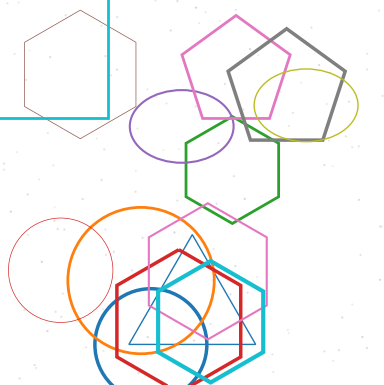[{"shape": "circle", "thickness": 2.5, "radius": 0.73, "center": [0.392, 0.105]}, {"shape": "triangle", "thickness": 1, "radius": 0.95, "center": [0.499, 0.2]}, {"shape": "circle", "thickness": 2, "radius": 0.95, "center": [0.366, 0.271]}, {"shape": "hexagon", "thickness": 2, "radius": 0.69, "center": [0.603, 0.558]}, {"shape": "hexagon", "thickness": 2.5, "radius": 0.93, "center": [0.464, 0.166]}, {"shape": "circle", "thickness": 0.5, "radius": 0.68, "center": [0.158, 0.298]}, {"shape": "oval", "thickness": 1.5, "radius": 0.67, "center": [0.472, 0.672]}, {"shape": "hexagon", "thickness": 0.5, "radius": 0.83, "center": [0.209, 0.807]}, {"shape": "pentagon", "thickness": 2, "radius": 0.74, "center": [0.613, 0.812]}, {"shape": "hexagon", "thickness": 1.5, "radius": 0.88, "center": [0.54, 0.295]}, {"shape": "pentagon", "thickness": 2.5, "radius": 0.8, "center": [0.745, 0.765]}, {"shape": "oval", "thickness": 1, "radius": 0.67, "center": [0.795, 0.726]}, {"shape": "square", "thickness": 2, "radius": 0.82, "center": [0.115, 0.858]}, {"shape": "hexagon", "thickness": 3, "radius": 0.79, "center": [0.547, 0.164]}]